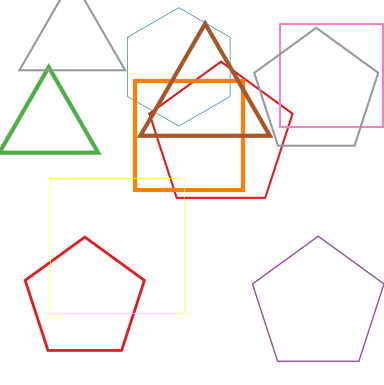[{"shape": "pentagon", "thickness": 2, "radius": 0.81, "center": [0.22, 0.221]}, {"shape": "pentagon", "thickness": 1.5, "radius": 0.98, "center": [0.574, 0.644]}, {"shape": "hexagon", "thickness": 0.5, "radius": 0.77, "center": [0.465, 0.826]}, {"shape": "triangle", "thickness": 3, "radius": 0.74, "center": [0.127, 0.678]}, {"shape": "pentagon", "thickness": 1, "radius": 0.9, "center": [0.827, 0.207]}, {"shape": "square", "thickness": 3, "radius": 0.7, "center": [0.491, 0.648]}, {"shape": "square", "thickness": 0.5, "radius": 0.87, "center": [0.304, 0.362]}, {"shape": "triangle", "thickness": 3, "radius": 0.97, "center": [0.533, 0.744]}, {"shape": "square", "thickness": 1.5, "radius": 0.67, "center": [0.862, 0.804]}, {"shape": "triangle", "thickness": 1.5, "radius": 0.79, "center": [0.188, 0.897]}, {"shape": "pentagon", "thickness": 1.5, "radius": 0.85, "center": [0.821, 0.758]}]